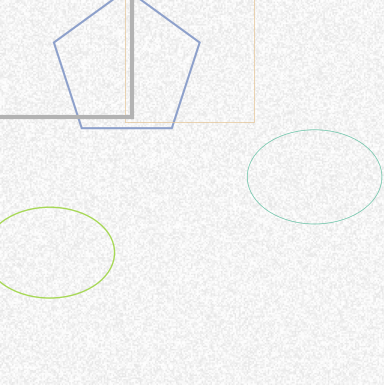[{"shape": "oval", "thickness": 0.5, "radius": 0.87, "center": [0.817, 0.541]}, {"shape": "pentagon", "thickness": 1.5, "radius": 1.0, "center": [0.329, 0.828]}, {"shape": "oval", "thickness": 1, "radius": 0.84, "center": [0.129, 0.344]}, {"shape": "square", "thickness": 0.5, "radius": 0.83, "center": [0.493, 0.849]}, {"shape": "square", "thickness": 3, "radius": 0.91, "center": [0.162, 0.877]}]